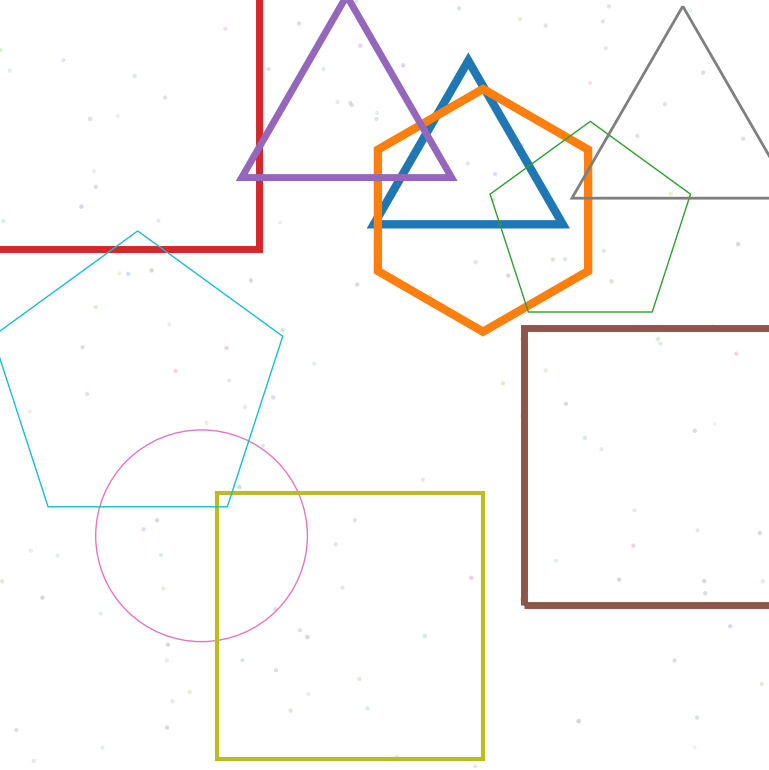[{"shape": "triangle", "thickness": 3, "radius": 0.71, "center": [0.608, 0.78]}, {"shape": "hexagon", "thickness": 3, "radius": 0.79, "center": [0.627, 0.727]}, {"shape": "pentagon", "thickness": 0.5, "radius": 0.68, "center": [0.767, 0.706]}, {"shape": "square", "thickness": 2.5, "radius": 0.98, "center": [0.141, 0.874]}, {"shape": "triangle", "thickness": 2.5, "radius": 0.79, "center": [0.45, 0.848]}, {"shape": "square", "thickness": 2.5, "radius": 0.9, "center": [0.861, 0.394]}, {"shape": "circle", "thickness": 0.5, "radius": 0.69, "center": [0.262, 0.304]}, {"shape": "triangle", "thickness": 1, "radius": 0.83, "center": [0.887, 0.826]}, {"shape": "square", "thickness": 1.5, "radius": 0.86, "center": [0.454, 0.187]}, {"shape": "pentagon", "thickness": 0.5, "radius": 0.99, "center": [0.179, 0.502]}]